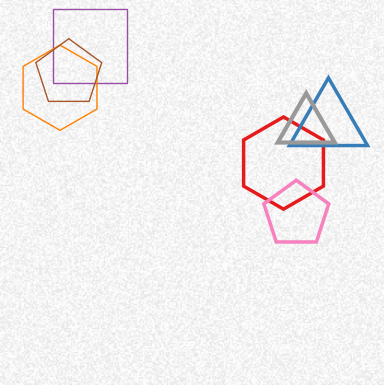[{"shape": "hexagon", "thickness": 2.5, "radius": 0.6, "center": [0.736, 0.576]}, {"shape": "triangle", "thickness": 2.5, "radius": 0.59, "center": [0.853, 0.681]}, {"shape": "square", "thickness": 1, "radius": 0.48, "center": [0.233, 0.881]}, {"shape": "hexagon", "thickness": 1, "radius": 0.55, "center": [0.156, 0.772]}, {"shape": "pentagon", "thickness": 1, "radius": 0.45, "center": [0.179, 0.809]}, {"shape": "pentagon", "thickness": 2.5, "radius": 0.44, "center": [0.77, 0.443]}, {"shape": "triangle", "thickness": 3, "radius": 0.43, "center": [0.795, 0.673]}]